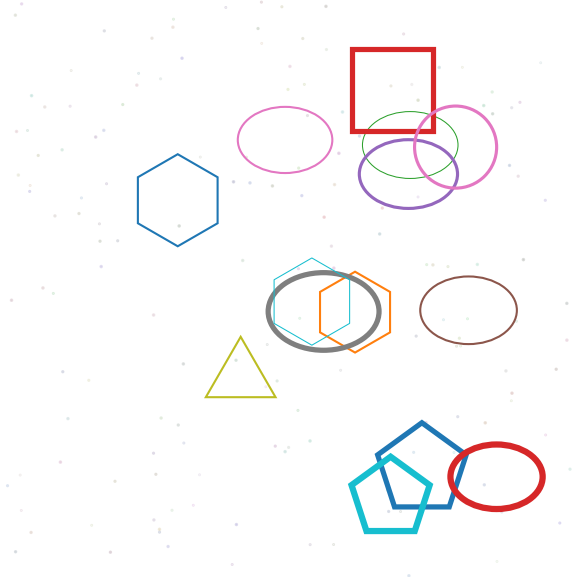[{"shape": "hexagon", "thickness": 1, "radius": 0.4, "center": [0.308, 0.652]}, {"shape": "pentagon", "thickness": 2.5, "radius": 0.4, "center": [0.731, 0.187]}, {"shape": "hexagon", "thickness": 1, "radius": 0.35, "center": [0.615, 0.459]}, {"shape": "oval", "thickness": 0.5, "radius": 0.41, "center": [0.71, 0.748]}, {"shape": "square", "thickness": 2.5, "radius": 0.35, "center": [0.68, 0.843]}, {"shape": "oval", "thickness": 3, "radius": 0.4, "center": [0.86, 0.174]}, {"shape": "oval", "thickness": 1.5, "radius": 0.43, "center": [0.707, 0.698]}, {"shape": "oval", "thickness": 1, "radius": 0.42, "center": [0.811, 0.462]}, {"shape": "oval", "thickness": 1, "radius": 0.41, "center": [0.494, 0.757]}, {"shape": "circle", "thickness": 1.5, "radius": 0.36, "center": [0.789, 0.744]}, {"shape": "oval", "thickness": 2.5, "radius": 0.48, "center": [0.56, 0.46]}, {"shape": "triangle", "thickness": 1, "radius": 0.35, "center": [0.417, 0.346]}, {"shape": "hexagon", "thickness": 0.5, "radius": 0.38, "center": [0.54, 0.477]}, {"shape": "pentagon", "thickness": 3, "radius": 0.36, "center": [0.676, 0.137]}]